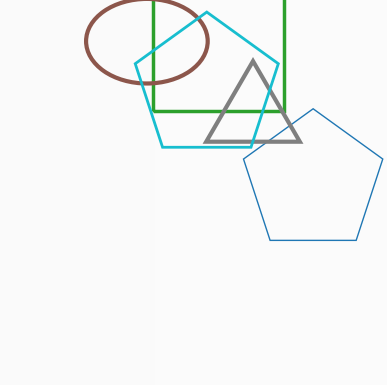[{"shape": "pentagon", "thickness": 1, "radius": 0.94, "center": [0.808, 0.529]}, {"shape": "square", "thickness": 2.5, "radius": 0.85, "center": [0.565, 0.881]}, {"shape": "oval", "thickness": 3, "radius": 0.78, "center": [0.379, 0.893]}, {"shape": "triangle", "thickness": 3, "radius": 0.7, "center": [0.653, 0.702]}, {"shape": "pentagon", "thickness": 2, "radius": 0.97, "center": [0.534, 0.775]}]